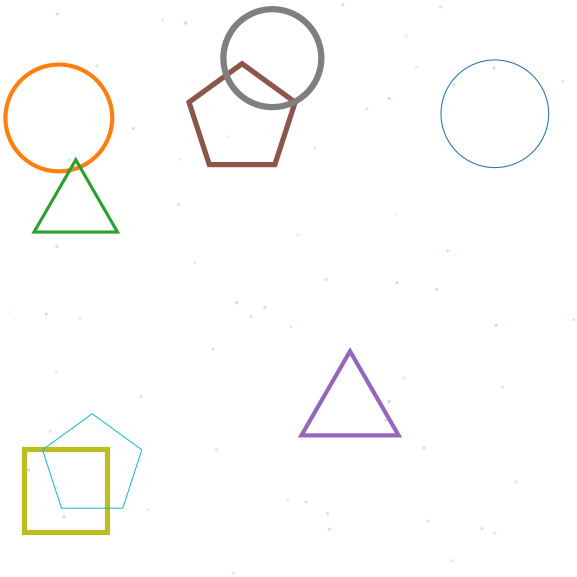[{"shape": "circle", "thickness": 0.5, "radius": 0.47, "center": [0.857, 0.802]}, {"shape": "circle", "thickness": 2, "radius": 0.46, "center": [0.102, 0.795]}, {"shape": "triangle", "thickness": 1.5, "radius": 0.42, "center": [0.131, 0.639]}, {"shape": "triangle", "thickness": 2, "radius": 0.49, "center": [0.606, 0.294]}, {"shape": "pentagon", "thickness": 2.5, "radius": 0.48, "center": [0.419, 0.792]}, {"shape": "circle", "thickness": 3, "radius": 0.42, "center": [0.472, 0.898]}, {"shape": "square", "thickness": 2.5, "radius": 0.36, "center": [0.113, 0.15]}, {"shape": "pentagon", "thickness": 0.5, "radius": 0.45, "center": [0.16, 0.192]}]